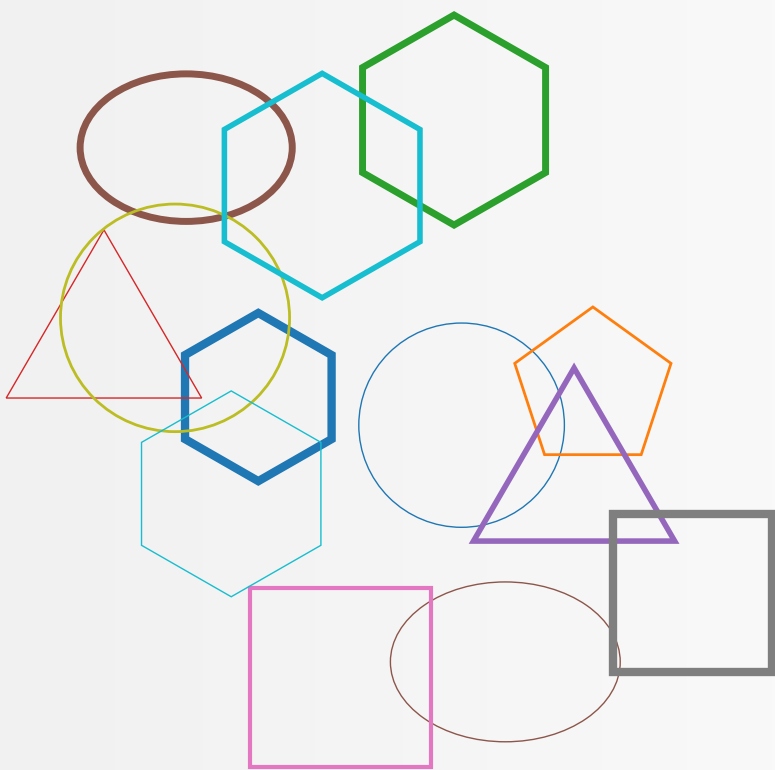[{"shape": "circle", "thickness": 0.5, "radius": 0.66, "center": [0.596, 0.448]}, {"shape": "hexagon", "thickness": 3, "radius": 0.55, "center": [0.333, 0.484]}, {"shape": "pentagon", "thickness": 1, "radius": 0.53, "center": [0.765, 0.495]}, {"shape": "hexagon", "thickness": 2.5, "radius": 0.68, "center": [0.586, 0.844]}, {"shape": "triangle", "thickness": 0.5, "radius": 0.73, "center": [0.134, 0.556]}, {"shape": "triangle", "thickness": 2, "radius": 0.75, "center": [0.741, 0.372]}, {"shape": "oval", "thickness": 0.5, "radius": 0.74, "center": [0.652, 0.14]}, {"shape": "oval", "thickness": 2.5, "radius": 0.68, "center": [0.24, 0.808]}, {"shape": "square", "thickness": 1.5, "radius": 0.58, "center": [0.439, 0.12]}, {"shape": "square", "thickness": 3, "radius": 0.51, "center": [0.894, 0.23]}, {"shape": "circle", "thickness": 1, "radius": 0.74, "center": [0.226, 0.587]}, {"shape": "hexagon", "thickness": 0.5, "radius": 0.67, "center": [0.298, 0.359]}, {"shape": "hexagon", "thickness": 2, "radius": 0.73, "center": [0.416, 0.759]}]